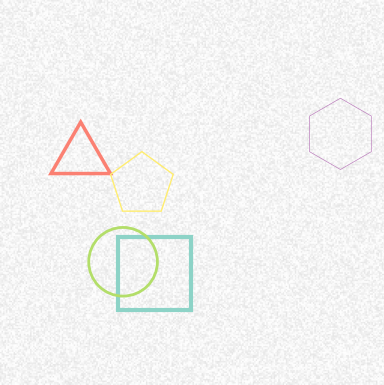[{"shape": "square", "thickness": 3, "radius": 0.47, "center": [0.401, 0.289]}, {"shape": "triangle", "thickness": 2.5, "radius": 0.45, "center": [0.21, 0.594]}, {"shape": "circle", "thickness": 2, "radius": 0.45, "center": [0.32, 0.32]}, {"shape": "hexagon", "thickness": 0.5, "radius": 0.46, "center": [0.884, 0.652]}, {"shape": "pentagon", "thickness": 1, "radius": 0.43, "center": [0.369, 0.521]}]